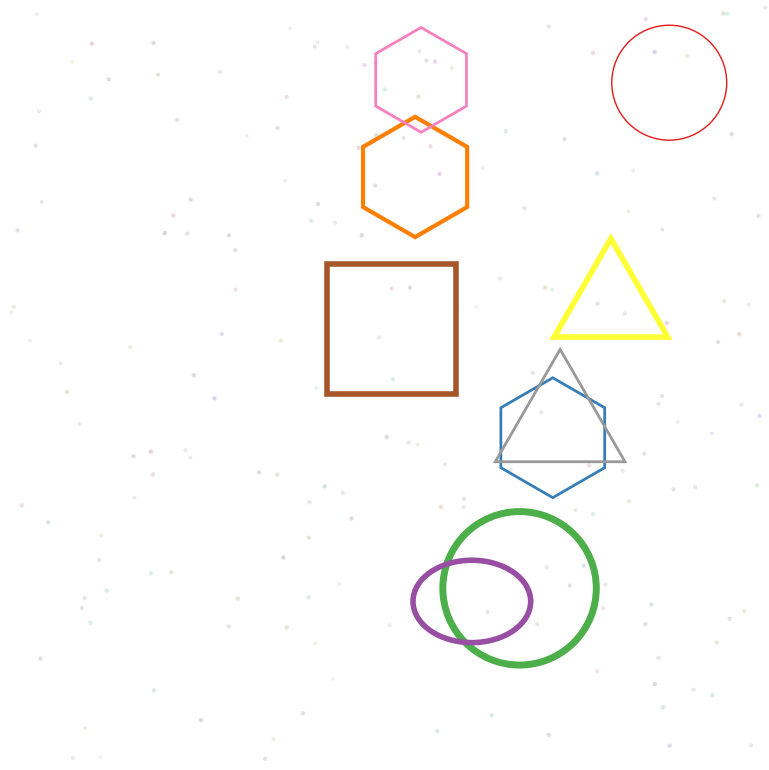[{"shape": "circle", "thickness": 0.5, "radius": 0.37, "center": [0.869, 0.893]}, {"shape": "hexagon", "thickness": 1, "radius": 0.39, "center": [0.718, 0.432]}, {"shape": "circle", "thickness": 2.5, "radius": 0.5, "center": [0.675, 0.236]}, {"shape": "oval", "thickness": 2, "radius": 0.38, "center": [0.613, 0.219]}, {"shape": "hexagon", "thickness": 1.5, "radius": 0.39, "center": [0.539, 0.77]}, {"shape": "triangle", "thickness": 2, "radius": 0.43, "center": [0.793, 0.605]}, {"shape": "square", "thickness": 2, "radius": 0.42, "center": [0.508, 0.573]}, {"shape": "hexagon", "thickness": 1, "radius": 0.34, "center": [0.547, 0.896]}, {"shape": "triangle", "thickness": 1, "radius": 0.49, "center": [0.727, 0.449]}]